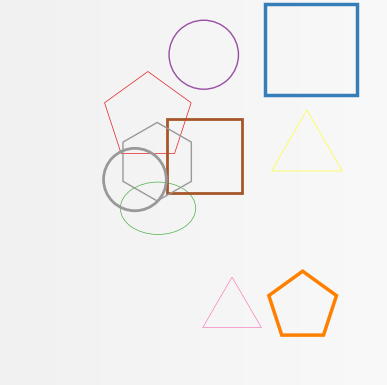[{"shape": "pentagon", "thickness": 0.5, "radius": 0.59, "center": [0.382, 0.697]}, {"shape": "square", "thickness": 2.5, "radius": 0.59, "center": [0.802, 0.871]}, {"shape": "oval", "thickness": 0.5, "radius": 0.49, "center": [0.408, 0.459]}, {"shape": "circle", "thickness": 1, "radius": 0.45, "center": [0.526, 0.858]}, {"shape": "pentagon", "thickness": 2.5, "radius": 0.46, "center": [0.781, 0.204]}, {"shape": "triangle", "thickness": 0.5, "radius": 0.53, "center": [0.792, 0.609]}, {"shape": "square", "thickness": 2, "radius": 0.48, "center": [0.528, 0.595]}, {"shape": "triangle", "thickness": 0.5, "radius": 0.44, "center": [0.599, 0.193]}, {"shape": "hexagon", "thickness": 1, "radius": 0.51, "center": [0.406, 0.58]}, {"shape": "circle", "thickness": 2, "radius": 0.41, "center": [0.348, 0.534]}]